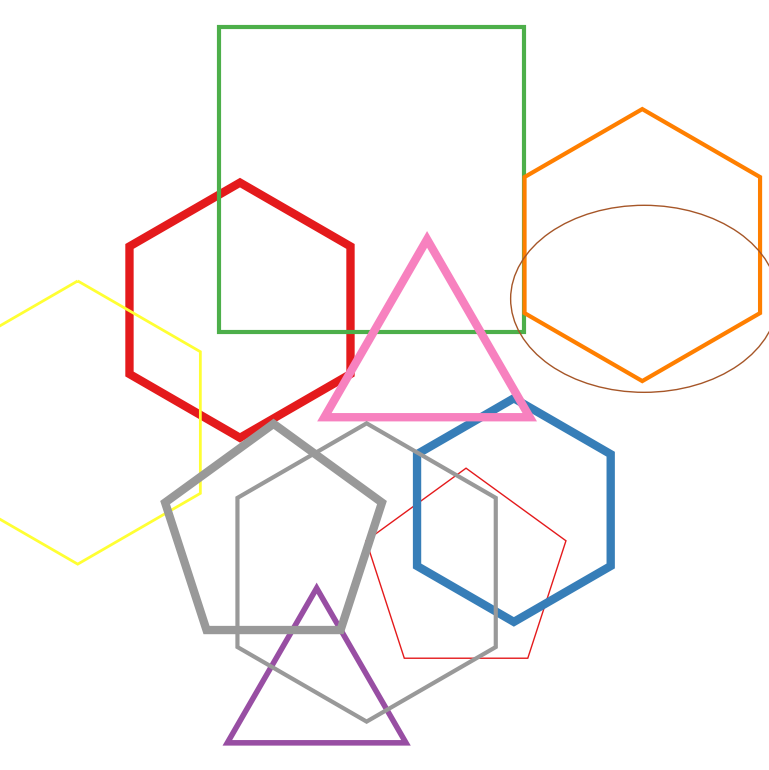[{"shape": "pentagon", "thickness": 0.5, "radius": 0.68, "center": [0.605, 0.256]}, {"shape": "hexagon", "thickness": 3, "radius": 0.83, "center": [0.312, 0.597]}, {"shape": "hexagon", "thickness": 3, "radius": 0.73, "center": [0.667, 0.338]}, {"shape": "square", "thickness": 1.5, "radius": 0.99, "center": [0.483, 0.767]}, {"shape": "triangle", "thickness": 2, "radius": 0.67, "center": [0.411, 0.102]}, {"shape": "hexagon", "thickness": 1.5, "radius": 0.88, "center": [0.834, 0.682]}, {"shape": "hexagon", "thickness": 1, "radius": 0.92, "center": [0.101, 0.451]}, {"shape": "oval", "thickness": 0.5, "radius": 0.87, "center": [0.837, 0.612]}, {"shape": "triangle", "thickness": 3, "radius": 0.77, "center": [0.555, 0.535]}, {"shape": "pentagon", "thickness": 3, "radius": 0.74, "center": [0.355, 0.302]}, {"shape": "hexagon", "thickness": 1.5, "radius": 0.97, "center": [0.476, 0.257]}]